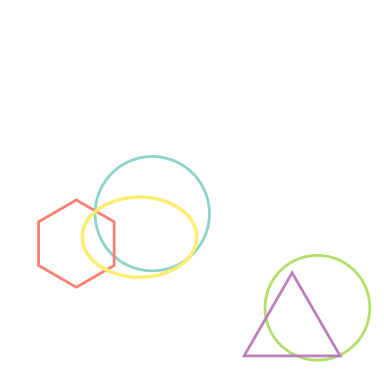[{"shape": "circle", "thickness": 2, "radius": 0.74, "center": [0.396, 0.445]}, {"shape": "hexagon", "thickness": 2, "radius": 0.57, "center": [0.198, 0.367]}, {"shape": "circle", "thickness": 2, "radius": 0.68, "center": [0.824, 0.201]}, {"shape": "triangle", "thickness": 2, "radius": 0.72, "center": [0.759, 0.148]}, {"shape": "oval", "thickness": 2.5, "radius": 0.74, "center": [0.362, 0.384]}]